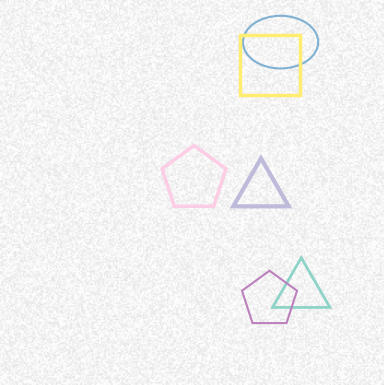[{"shape": "triangle", "thickness": 2, "radius": 0.43, "center": [0.783, 0.244]}, {"shape": "triangle", "thickness": 3, "radius": 0.42, "center": [0.678, 0.506]}, {"shape": "oval", "thickness": 1.5, "radius": 0.49, "center": [0.729, 0.891]}, {"shape": "pentagon", "thickness": 2.5, "radius": 0.44, "center": [0.504, 0.535]}, {"shape": "pentagon", "thickness": 1.5, "radius": 0.38, "center": [0.7, 0.222]}, {"shape": "square", "thickness": 2.5, "radius": 0.39, "center": [0.701, 0.831]}]